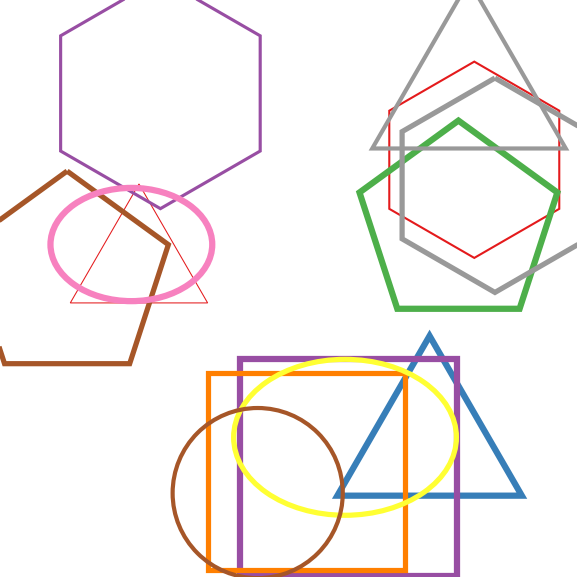[{"shape": "triangle", "thickness": 0.5, "radius": 0.69, "center": [0.241, 0.543]}, {"shape": "hexagon", "thickness": 1, "radius": 0.85, "center": [0.821, 0.722]}, {"shape": "triangle", "thickness": 3, "radius": 0.92, "center": [0.744, 0.233]}, {"shape": "pentagon", "thickness": 3, "radius": 0.9, "center": [0.794, 0.61]}, {"shape": "square", "thickness": 3, "radius": 0.94, "center": [0.603, 0.19]}, {"shape": "hexagon", "thickness": 1.5, "radius": 1.0, "center": [0.278, 0.837]}, {"shape": "square", "thickness": 2.5, "radius": 0.85, "center": [0.531, 0.183]}, {"shape": "oval", "thickness": 2.5, "radius": 0.96, "center": [0.597, 0.242]}, {"shape": "pentagon", "thickness": 2.5, "radius": 0.92, "center": [0.116, 0.519]}, {"shape": "circle", "thickness": 2, "radius": 0.74, "center": [0.446, 0.145]}, {"shape": "oval", "thickness": 3, "radius": 0.7, "center": [0.227, 0.576]}, {"shape": "triangle", "thickness": 2, "radius": 0.97, "center": [0.812, 0.839]}, {"shape": "hexagon", "thickness": 2.5, "radius": 0.93, "center": [0.857, 0.678]}]